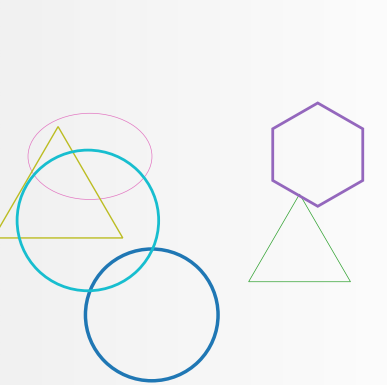[{"shape": "circle", "thickness": 2.5, "radius": 0.86, "center": [0.392, 0.182]}, {"shape": "triangle", "thickness": 0.5, "radius": 0.76, "center": [0.773, 0.344]}, {"shape": "hexagon", "thickness": 2, "radius": 0.67, "center": [0.82, 0.598]}, {"shape": "oval", "thickness": 0.5, "radius": 0.8, "center": [0.232, 0.594]}, {"shape": "triangle", "thickness": 1, "radius": 0.96, "center": [0.15, 0.478]}, {"shape": "circle", "thickness": 2, "radius": 0.91, "center": [0.227, 0.427]}]